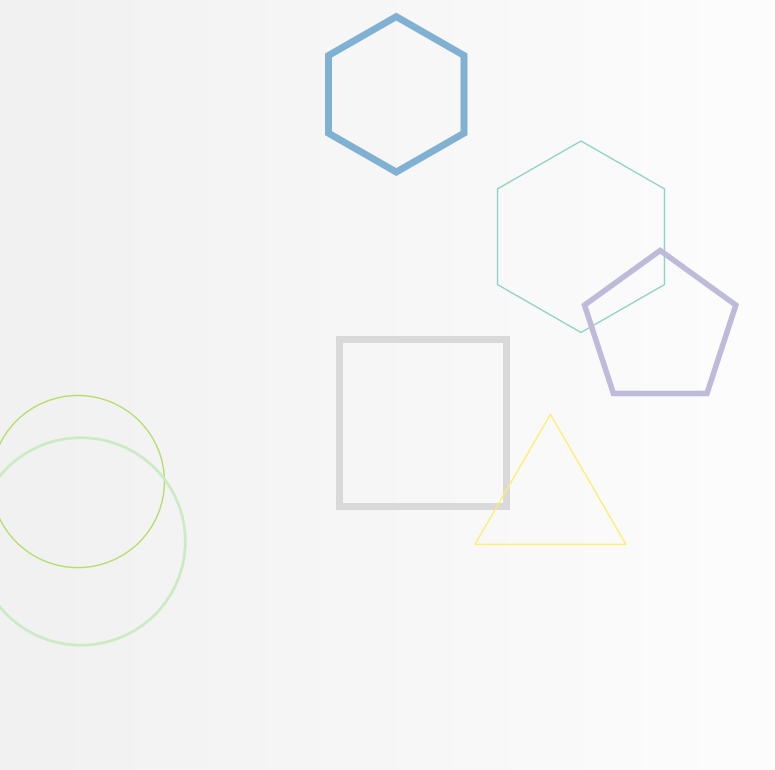[{"shape": "hexagon", "thickness": 0.5, "radius": 0.62, "center": [0.75, 0.693]}, {"shape": "pentagon", "thickness": 2, "radius": 0.51, "center": [0.852, 0.572]}, {"shape": "hexagon", "thickness": 2.5, "radius": 0.5, "center": [0.511, 0.877]}, {"shape": "circle", "thickness": 0.5, "radius": 0.56, "center": [0.1, 0.375]}, {"shape": "square", "thickness": 2.5, "radius": 0.54, "center": [0.545, 0.452]}, {"shape": "circle", "thickness": 1, "radius": 0.67, "center": [0.104, 0.297]}, {"shape": "triangle", "thickness": 0.5, "radius": 0.56, "center": [0.71, 0.349]}]